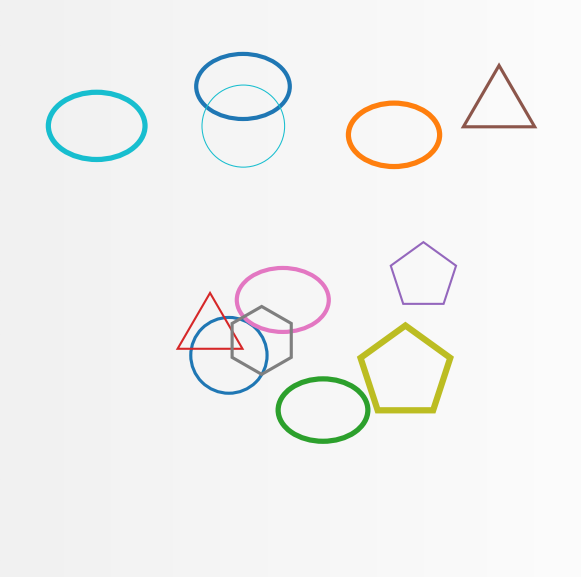[{"shape": "circle", "thickness": 1.5, "radius": 0.33, "center": [0.394, 0.384]}, {"shape": "oval", "thickness": 2, "radius": 0.4, "center": [0.418, 0.849]}, {"shape": "oval", "thickness": 2.5, "radius": 0.39, "center": [0.678, 0.766]}, {"shape": "oval", "thickness": 2.5, "radius": 0.39, "center": [0.556, 0.289]}, {"shape": "triangle", "thickness": 1, "radius": 0.32, "center": [0.361, 0.427]}, {"shape": "pentagon", "thickness": 1, "radius": 0.3, "center": [0.728, 0.521]}, {"shape": "triangle", "thickness": 1.5, "radius": 0.35, "center": [0.859, 0.815]}, {"shape": "oval", "thickness": 2, "radius": 0.4, "center": [0.487, 0.48]}, {"shape": "hexagon", "thickness": 1.5, "radius": 0.29, "center": [0.45, 0.41]}, {"shape": "pentagon", "thickness": 3, "radius": 0.41, "center": [0.697, 0.354]}, {"shape": "oval", "thickness": 2.5, "radius": 0.42, "center": [0.166, 0.781]}, {"shape": "circle", "thickness": 0.5, "radius": 0.36, "center": [0.419, 0.781]}]